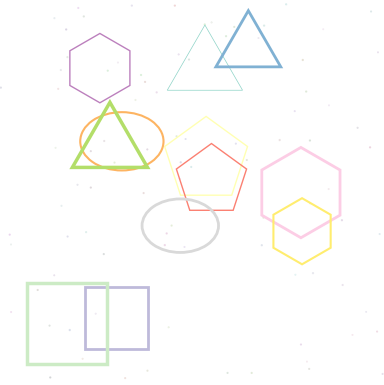[{"shape": "triangle", "thickness": 0.5, "radius": 0.56, "center": [0.532, 0.822]}, {"shape": "pentagon", "thickness": 1, "radius": 0.57, "center": [0.535, 0.584]}, {"shape": "square", "thickness": 2, "radius": 0.4, "center": [0.302, 0.173]}, {"shape": "pentagon", "thickness": 1, "radius": 0.48, "center": [0.549, 0.531]}, {"shape": "triangle", "thickness": 2, "radius": 0.49, "center": [0.645, 0.875]}, {"shape": "oval", "thickness": 1.5, "radius": 0.54, "center": [0.317, 0.633]}, {"shape": "triangle", "thickness": 2.5, "radius": 0.56, "center": [0.286, 0.621]}, {"shape": "hexagon", "thickness": 2, "radius": 0.59, "center": [0.782, 0.5]}, {"shape": "oval", "thickness": 2, "radius": 0.5, "center": [0.468, 0.414]}, {"shape": "hexagon", "thickness": 1, "radius": 0.45, "center": [0.259, 0.823]}, {"shape": "square", "thickness": 2.5, "radius": 0.52, "center": [0.174, 0.16]}, {"shape": "hexagon", "thickness": 1.5, "radius": 0.43, "center": [0.785, 0.399]}]